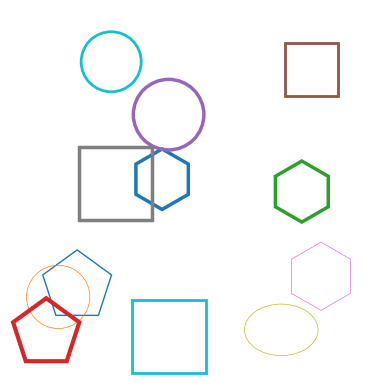[{"shape": "pentagon", "thickness": 1, "radius": 0.47, "center": [0.2, 0.257]}, {"shape": "hexagon", "thickness": 2.5, "radius": 0.39, "center": [0.421, 0.534]}, {"shape": "circle", "thickness": 0.5, "radius": 0.41, "center": [0.151, 0.229]}, {"shape": "hexagon", "thickness": 2.5, "radius": 0.4, "center": [0.784, 0.502]}, {"shape": "pentagon", "thickness": 3, "radius": 0.45, "center": [0.12, 0.135]}, {"shape": "circle", "thickness": 2.5, "radius": 0.46, "center": [0.438, 0.702]}, {"shape": "square", "thickness": 2, "radius": 0.34, "center": [0.808, 0.82]}, {"shape": "hexagon", "thickness": 0.5, "radius": 0.44, "center": [0.834, 0.282]}, {"shape": "square", "thickness": 2.5, "radius": 0.47, "center": [0.3, 0.523]}, {"shape": "oval", "thickness": 0.5, "radius": 0.48, "center": [0.731, 0.143]}, {"shape": "circle", "thickness": 2, "radius": 0.39, "center": [0.289, 0.84]}, {"shape": "square", "thickness": 2, "radius": 0.48, "center": [0.439, 0.125]}]